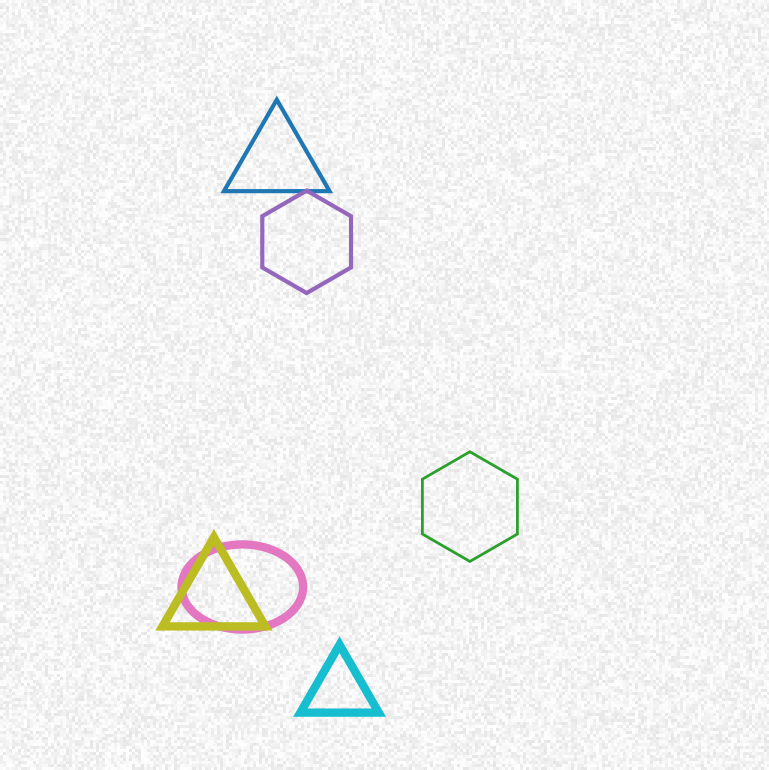[{"shape": "triangle", "thickness": 1.5, "radius": 0.4, "center": [0.359, 0.791]}, {"shape": "hexagon", "thickness": 1, "radius": 0.36, "center": [0.61, 0.342]}, {"shape": "hexagon", "thickness": 1.5, "radius": 0.33, "center": [0.398, 0.686]}, {"shape": "oval", "thickness": 3, "radius": 0.39, "center": [0.315, 0.238]}, {"shape": "triangle", "thickness": 3, "radius": 0.39, "center": [0.278, 0.225]}, {"shape": "triangle", "thickness": 3, "radius": 0.29, "center": [0.441, 0.104]}]